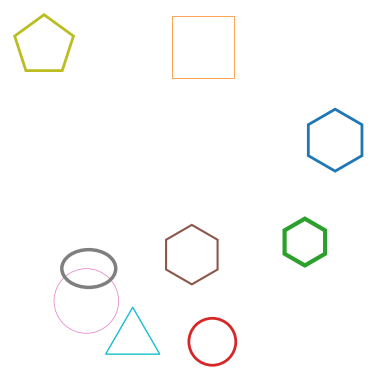[{"shape": "hexagon", "thickness": 2, "radius": 0.4, "center": [0.871, 0.636]}, {"shape": "square", "thickness": 0.5, "radius": 0.4, "center": [0.528, 0.877]}, {"shape": "hexagon", "thickness": 3, "radius": 0.3, "center": [0.792, 0.371]}, {"shape": "circle", "thickness": 2, "radius": 0.3, "center": [0.552, 0.112]}, {"shape": "hexagon", "thickness": 1.5, "radius": 0.39, "center": [0.498, 0.339]}, {"shape": "circle", "thickness": 0.5, "radius": 0.42, "center": [0.224, 0.218]}, {"shape": "oval", "thickness": 2.5, "radius": 0.35, "center": [0.231, 0.303]}, {"shape": "pentagon", "thickness": 2, "radius": 0.4, "center": [0.114, 0.882]}, {"shape": "triangle", "thickness": 1, "radius": 0.41, "center": [0.345, 0.121]}]